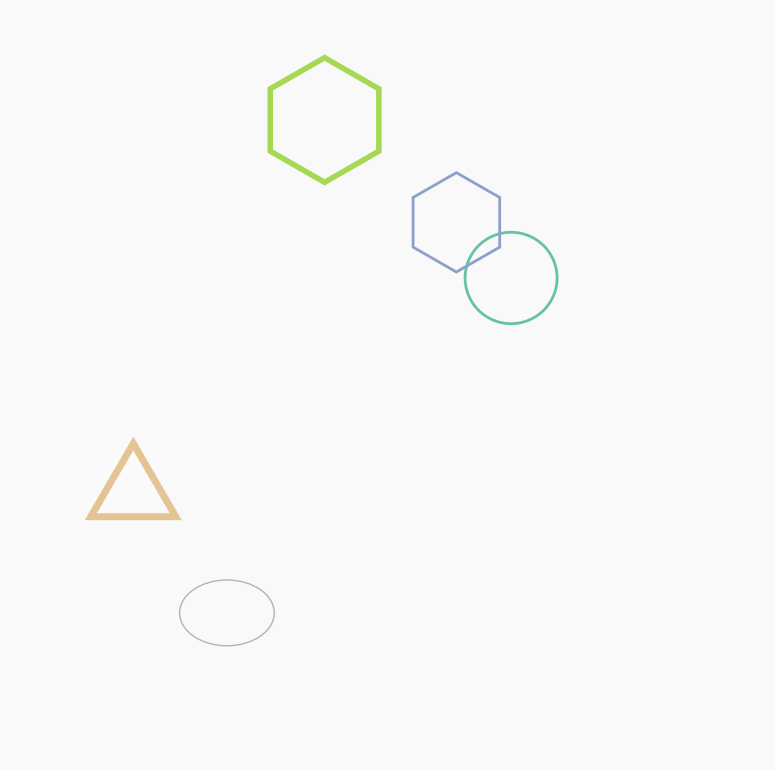[{"shape": "circle", "thickness": 1, "radius": 0.3, "center": [0.659, 0.639]}, {"shape": "hexagon", "thickness": 1, "radius": 0.32, "center": [0.589, 0.711]}, {"shape": "hexagon", "thickness": 2, "radius": 0.4, "center": [0.419, 0.844]}, {"shape": "triangle", "thickness": 2.5, "radius": 0.32, "center": [0.172, 0.361]}, {"shape": "oval", "thickness": 0.5, "radius": 0.31, "center": [0.293, 0.204]}]